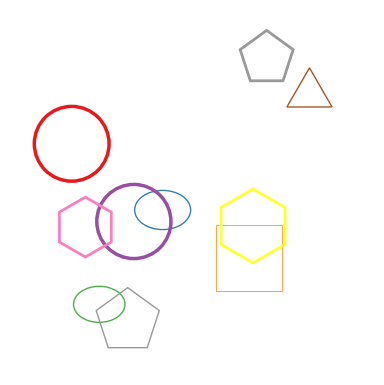[{"shape": "circle", "thickness": 2.5, "radius": 0.49, "center": [0.186, 0.627]}, {"shape": "oval", "thickness": 1, "radius": 0.36, "center": [0.422, 0.455]}, {"shape": "oval", "thickness": 1, "radius": 0.33, "center": [0.258, 0.21]}, {"shape": "circle", "thickness": 2.5, "radius": 0.48, "center": [0.348, 0.425]}, {"shape": "square", "thickness": 0.5, "radius": 0.43, "center": [0.647, 0.33]}, {"shape": "hexagon", "thickness": 2, "radius": 0.48, "center": [0.657, 0.413]}, {"shape": "triangle", "thickness": 1, "radius": 0.34, "center": [0.804, 0.756]}, {"shape": "hexagon", "thickness": 2, "radius": 0.39, "center": [0.222, 0.41]}, {"shape": "pentagon", "thickness": 2, "radius": 0.36, "center": [0.693, 0.849]}, {"shape": "pentagon", "thickness": 1, "radius": 0.43, "center": [0.332, 0.167]}]